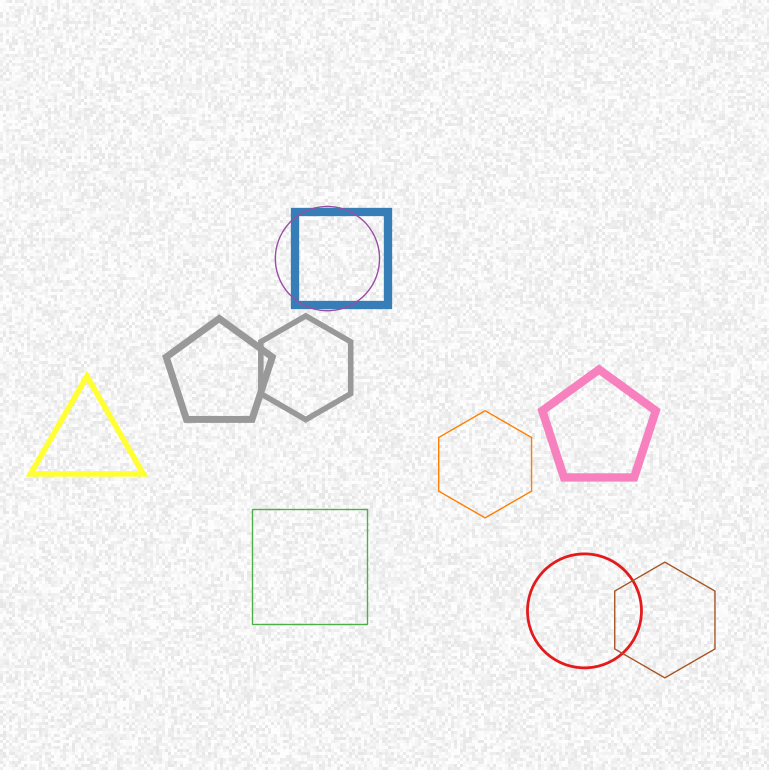[{"shape": "circle", "thickness": 1, "radius": 0.37, "center": [0.759, 0.207]}, {"shape": "square", "thickness": 3, "radius": 0.3, "center": [0.444, 0.664]}, {"shape": "square", "thickness": 0.5, "radius": 0.37, "center": [0.402, 0.264]}, {"shape": "circle", "thickness": 0.5, "radius": 0.34, "center": [0.425, 0.664]}, {"shape": "hexagon", "thickness": 0.5, "radius": 0.35, "center": [0.63, 0.397]}, {"shape": "triangle", "thickness": 2, "radius": 0.42, "center": [0.113, 0.427]}, {"shape": "hexagon", "thickness": 0.5, "radius": 0.38, "center": [0.863, 0.195]}, {"shape": "pentagon", "thickness": 3, "radius": 0.39, "center": [0.778, 0.443]}, {"shape": "hexagon", "thickness": 2, "radius": 0.34, "center": [0.397, 0.522]}, {"shape": "pentagon", "thickness": 2.5, "radius": 0.36, "center": [0.285, 0.514]}]